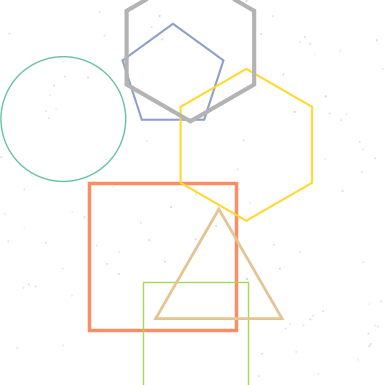[{"shape": "circle", "thickness": 1, "radius": 0.81, "center": [0.165, 0.691]}, {"shape": "square", "thickness": 2.5, "radius": 0.96, "center": [0.421, 0.334]}, {"shape": "pentagon", "thickness": 1.5, "radius": 0.69, "center": [0.449, 0.801]}, {"shape": "square", "thickness": 1, "radius": 0.68, "center": [0.507, 0.132]}, {"shape": "hexagon", "thickness": 1.5, "radius": 0.99, "center": [0.64, 0.624]}, {"shape": "triangle", "thickness": 2, "radius": 0.95, "center": [0.568, 0.267]}, {"shape": "hexagon", "thickness": 3, "radius": 0.96, "center": [0.494, 0.876]}]